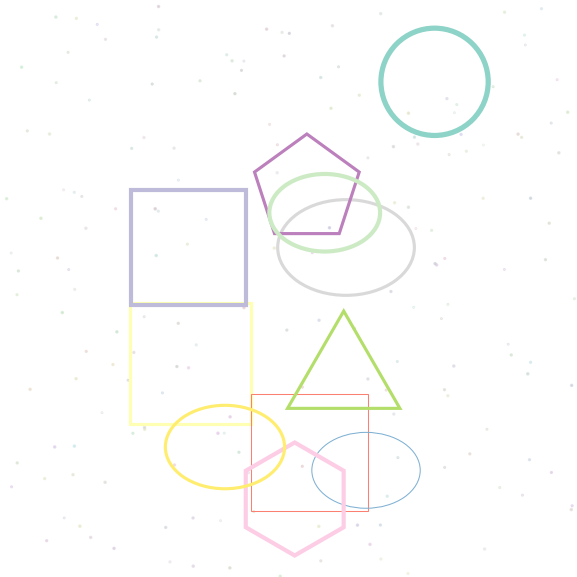[{"shape": "circle", "thickness": 2.5, "radius": 0.46, "center": [0.752, 0.857]}, {"shape": "square", "thickness": 1.5, "radius": 0.52, "center": [0.33, 0.369]}, {"shape": "square", "thickness": 2, "radius": 0.5, "center": [0.326, 0.571]}, {"shape": "square", "thickness": 0.5, "radius": 0.51, "center": [0.535, 0.215]}, {"shape": "oval", "thickness": 0.5, "radius": 0.47, "center": [0.634, 0.185]}, {"shape": "triangle", "thickness": 1.5, "radius": 0.56, "center": [0.595, 0.348]}, {"shape": "hexagon", "thickness": 2, "radius": 0.49, "center": [0.51, 0.135]}, {"shape": "oval", "thickness": 1.5, "radius": 0.59, "center": [0.599, 0.571]}, {"shape": "pentagon", "thickness": 1.5, "radius": 0.48, "center": [0.531, 0.672]}, {"shape": "oval", "thickness": 2, "radius": 0.48, "center": [0.562, 0.631]}, {"shape": "oval", "thickness": 1.5, "radius": 0.52, "center": [0.39, 0.225]}]